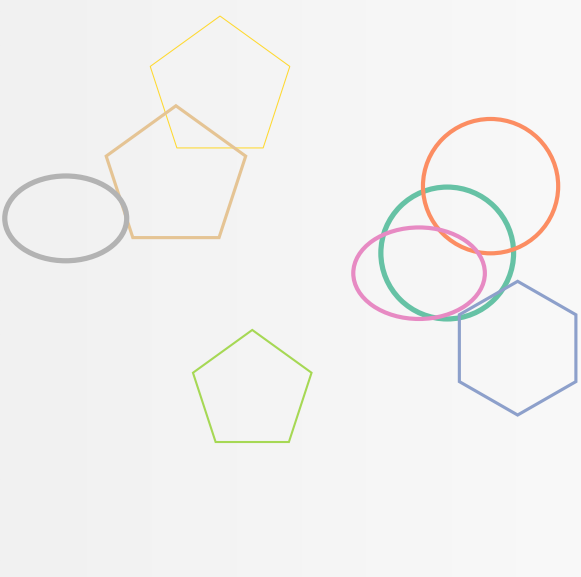[{"shape": "circle", "thickness": 2.5, "radius": 0.57, "center": [0.769, 0.561]}, {"shape": "circle", "thickness": 2, "radius": 0.58, "center": [0.844, 0.677]}, {"shape": "hexagon", "thickness": 1.5, "radius": 0.58, "center": [0.891, 0.396]}, {"shape": "oval", "thickness": 2, "radius": 0.57, "center": [0.721, 0.526]}, {"shape": "pentagon", "thickness": 1, "radius": 0.54, "center": [0.434, 0.321]}, {"shape": "pentagon", "thickness": 0.5, "radius": 0.63, "center": [0.379, 0.845]}, {"shape": "pentagon", "thickness": 1.5, "radius": 0.63, "center": [0.303, 0.69]}, {"shape": "oval", "thickness": 2.5, "radius": 0.52, "center": [0.113, 0.621]}]